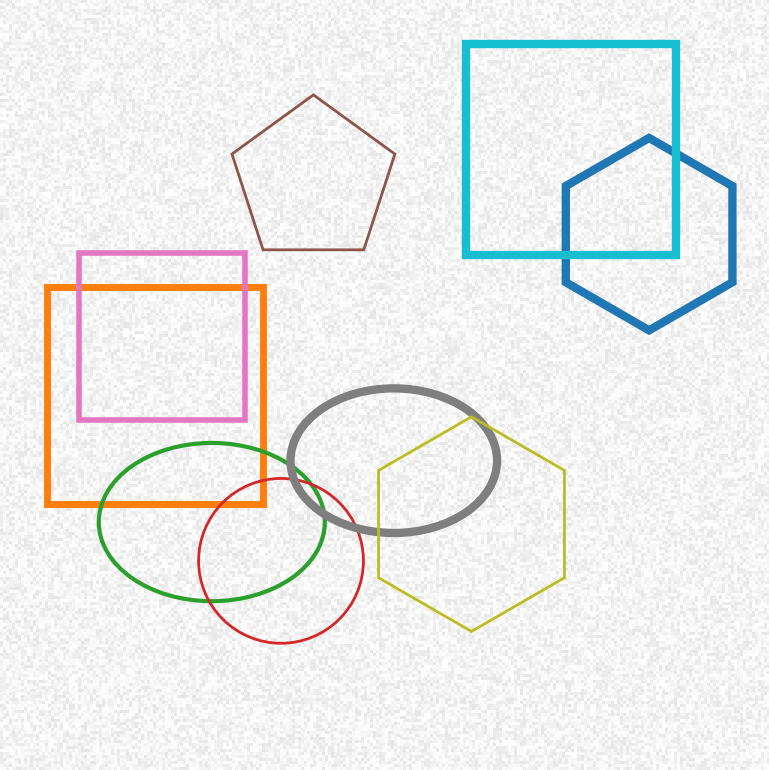[{"shape": "hexagon", "thickness": 3, "radius": 0.62, "center": [0.843, 0.696]}, {"shape": "square", "thickness": 2.5, "radius": 0.7, "center": [0.201, 0.486]}, {"shape": "oval", "thickness": 1.5, "radius": 0.73, "center": [0.275, 0.322]}, {"shape": "circle", "thickness": 1, "radius": 0.54, "center": [0.365, 0.272]}, {"shape": "pentagon", "thickness": 1, "radius": 0.56, "center": [0.407, 0.766]}, {"shape": "square", "thickness": 2, "radius": 0.54, "center": [0.211, 0.563]}, {"shape": "oval", "thickness": 3, "radius": 0.67, "center": [0.511, 0.402]}, {"shape": "hexagon", "thickness": 1, "radius": 0.7, "center": [0.612, 0.319]}, {"shape": "square", "thickness": 3, "radius": 0.68, "center": [0.742, 0.806]}]